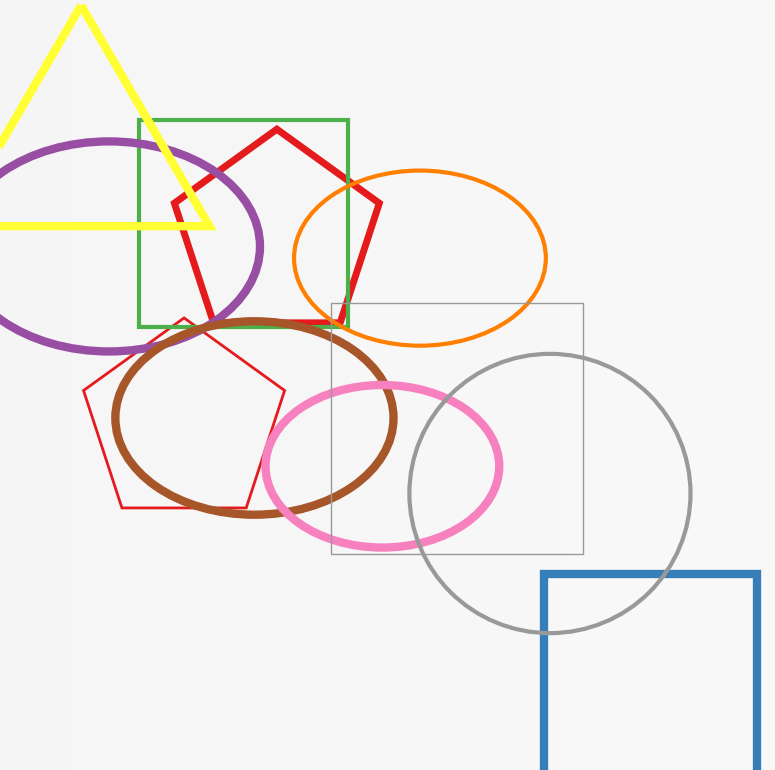[{"shape": "pentagon", "thickness": 2.5, "radius": 0.7, "center": [0.357, 0.693]}, {"shape": "pentagon", "thickness": 1, "radius": 0.68, "center": [0.238, 0.451]}, {"shape": "square", "thickness": 3, "radius": 0.69, "center": [0.839, 0.117]}, {"shape": "square", "thickness": 1.5, "radius": 0.67, "center": [0.314, 0.71]}, {"shape": "oval", "thickness": 3, "radius": 0.97, "center": [0.141, 0.68]}, {"shape": "oval", "thickness": 1.5, "radius": 0.81, "center": [0.542, 0.665]}, {"shape": "triangle", "thickness": 3, "radius": 0.96, "center": [0.105, 0.802]}, {"shape": "oval", "thickness": 3, "radius": 0.9, "center": [0.328, 0.457]}, {"shape": "oval", "thickness": 3, "radius": 0.75, "center": [0.493, 0.394]}, {"shape": "square", "thickness": 0.5, "radius": 0.81, "center": [0.59, 0.443]}, {"shape": "circle", "thickness": 1.5, "radius": 0.91, "center": [0.71, 0.359]}]